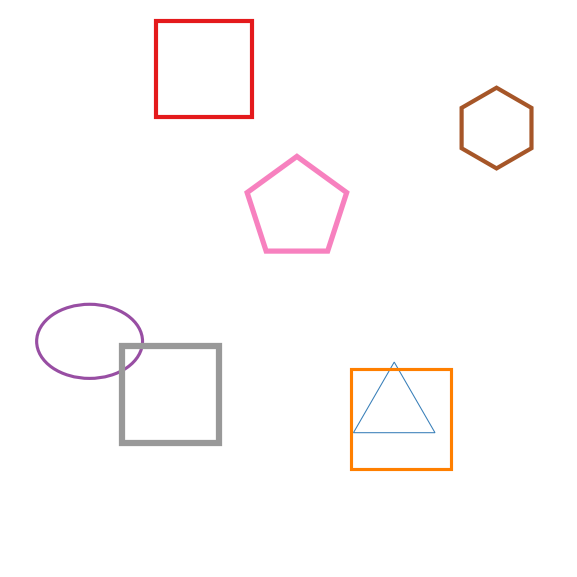[{"shape": "square", "thickness": 2, "radius": 0.42, "center": [0.353, 0.879]}, {"shape": "triangle", "thickness": 0.5, "radius": 0.41, "center": [0.683, 0.291]}, {"shape": "oval", "thickness": 1.5, "radius": 0.46, "center": [0.155, 0.408]}, {"shape": "square", "thickness": 1.5, "radius": 0.43, "center": [0.694, 0.274]}, {"shape": "hexagon", "thickness": 2, "radius": 0.35, "center": [0.86, 0.777]}, {"shape": "pentagon", "thickness": 2.5, "radius": 0.45, "center": [0.514, 0.638]}, {"shape": "square", "thickness": 3, "radius": 0.42, "center": [0.295, 0.316]}]